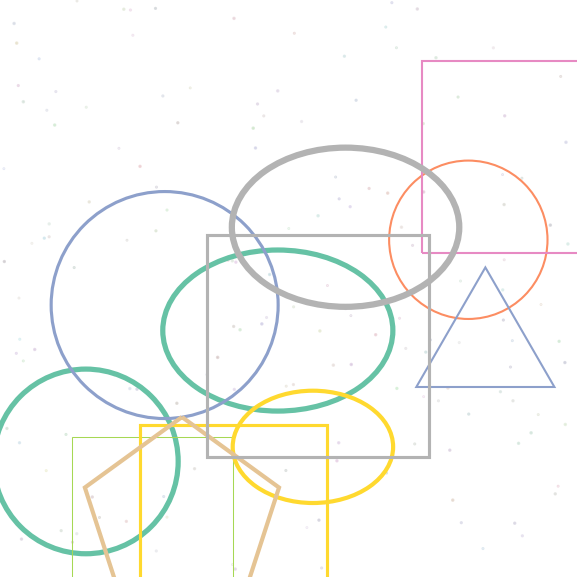[{"shape": "oval", "thickness": 2.5, "radius": 1.0, "center": [0.481, 0.427]}, {"shape": "circle", "thickness": 2.5, "radius": 0.8, "center": [0.149, 0.2]}, {"shape": "circle", "thickness": 1, "radius": 0.69, "center": [0.811, 0.584]}, {"shape": "triangle", "thickness": 1, "radius": 0.69, "center": [0.84, 0.398]}, {"shape": "circle", "thickness": 1.5, "radius": 0.98, "center": [0.285, 0.471]}, {"shape": "square", "thickness": 1, "radius": 0.83, "center": [0.898, 0.727]}, {"shape": "square", "thickness": 0.5, "radius": 0.7, "center": [0.264, 0.103]}, {"shape": "oval", "thickness": 2, "radius": 0.69, "center": [0.542, 0.225]}, {"shape": "square", "thickness": 1.5, "radius": 0.81, "center": [0.404, 0.101]}, {"shape": "pentagon", "thickness": 2, "radius": 0.88, "center": [0.315, 0.1]}, {"shape": "oval", "thickness": 3, "radius": 0.98, "center": [0.598, 0.606]}, {"shape": "square", "thickness": 1.5, "radius": 0.96, "center": [0.55, 0.399]}]